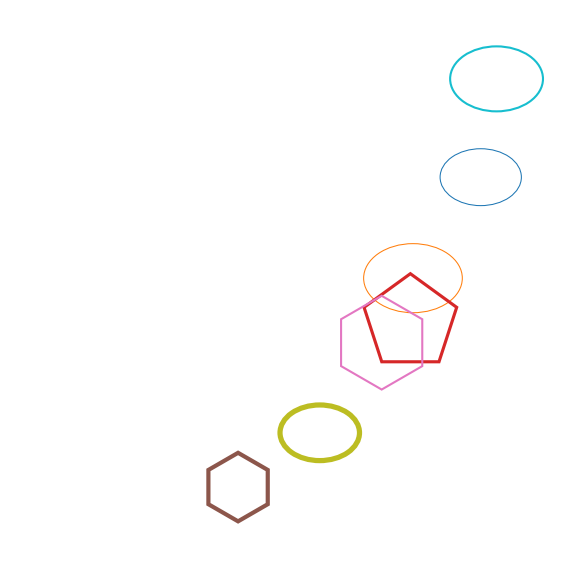[{"shape": "oval", "thickness": 0.5, "radius": 0.35, "center": [0.832, 0.692]}, {"shape": "oval", "thickness": 0.5, "radius": 0.43, "center": [0.715, 0.517]}, {"shape": "pentagon", "thickness": 1.5, "radius": 0.42, "center": [0.711, 0.441]}, {"shape": "hexagon", "thickness": 2, "radius": 0.3, "center": [0.412, 0.156]}, {"shape": "hexagon", "thickness": 1, "radius": 0.41, "center": [0.661, 0.406]}, {"shape": "oval", "thickness": 2.5, "radius": 0.34, "center": [0.554, 0.25]}, {"shape": "oval", "thickness": 1, "radius": 0.4, "center": [0.86, 0.863]}]